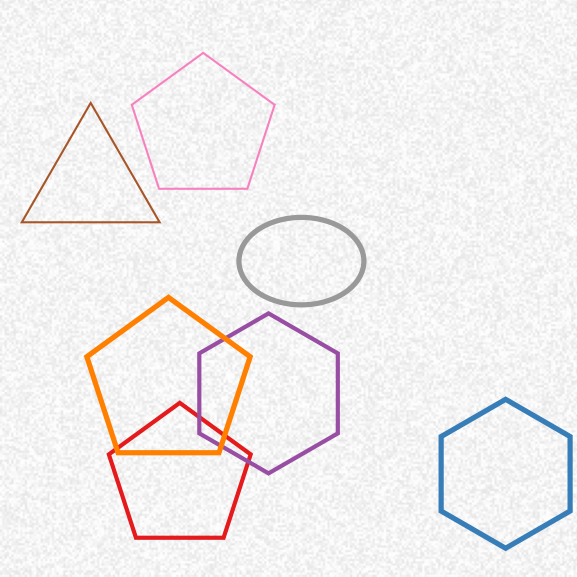[{"shape": "pentagon", "thickness": 2, "radius": 0.65, "center": [0.311, 0.172]}, {"shape": "hexagon", "thickness": 2.5, "radius": 0.64, "center": [0.876, 0.179]}, {"shape": "hexagon", "thickness": 2, "radius": 0.69, "center": [0.465, 0.318]}, {"shape": "pentagon", "thickness": 2.5, "radius": 0.74, "center": [0.292, 0.335]}, {"shape": "triangle", "thickness": 1, "radius": 0.69, "center": [0.157, 0.683]}, {"shape": "pentagon", "thickness": 1, "radius": 0.65, "center": [0.352, 0.777]}, {"shape": "oval", "thickness": 2.5, "radius": 0.54, "center": [0.522, 0.547]}]